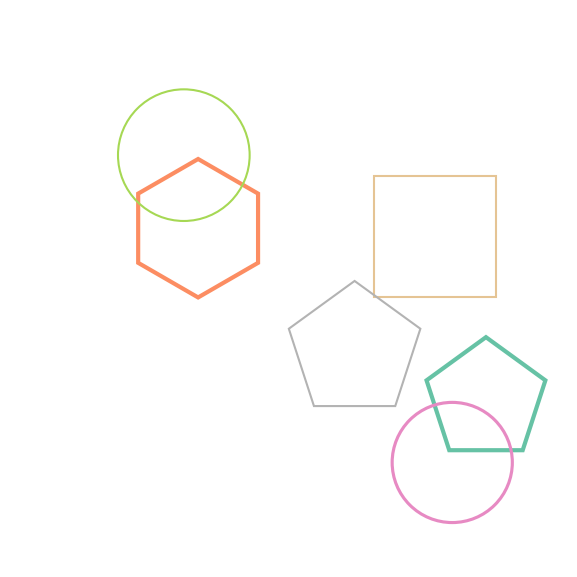[{"shape": "pentagon", "thickness": 2, "radius": 0.54, "center": [0.841, 0.307]}, {"shape": "hexagon", "thickness": 2, "radius": 0.6, "center": [0.343, 0.604]}, {"shape": "circle", "thickness": 1.5, "radius": 0.52, "center": [0.783, 0.198]}, {"shape": "circle", "thickness": 1, "radius": 0.57, "center": [0.318, 0.73]}, {"shape": "square", "thickness": 1, "radius": 0.53, "center": [0.753, 0.589]}, {"shape": "pentagon", "thickness": 1, "radius": 0.6, "center": [0.614, 0.393]}]